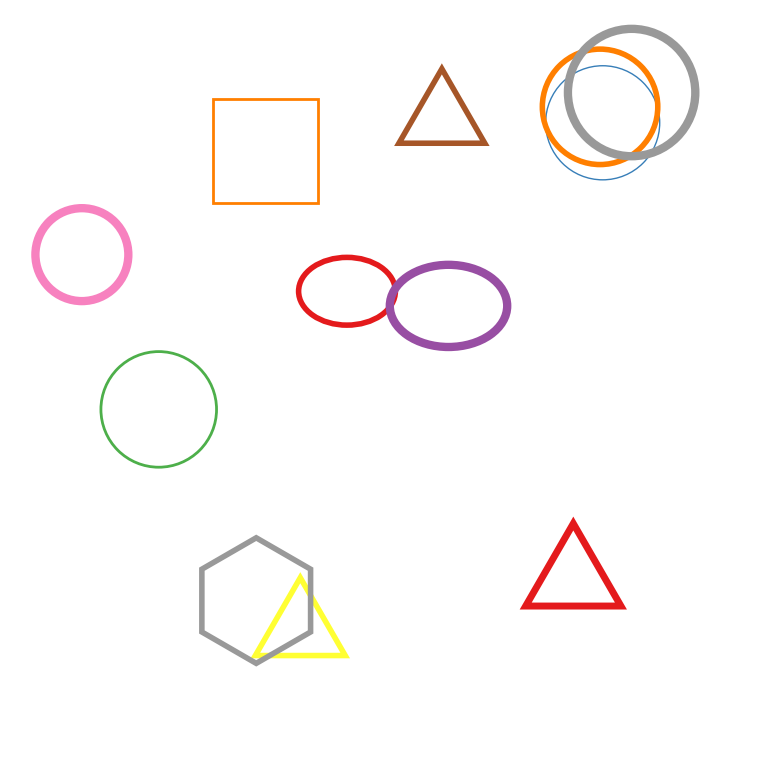[{"shape": "oval", "thickness": 2, "radius": 0.31, "center": [0.451, 0.622]}, {"shape": "triangle", "thickness": 2.5, "radius": 0.36, "center": [0.745, 0.249]}, {"shape": "circle", "thickness": 0.5, "radius": 0.37, "center": [0.783, 0.841]}, {"shape": "circle", "thickness": 1, "radius": 0.38, "center": [0.206, 0.468]}, {"shape": "oval", "thickness": 3, "radius": 0.38, "center": [0.582, 0.603]}, {"shape": "square", "thickness": 1, "radius": 0.34, "center": [0.345, 0.804]}, {"shape": "circle", "thickness": 2, "radius": 0.37, "center": [0.779, 0.861]}, {"shape": "triangle", "thickness": 2, "radius": 0.34, "center": [0.39, 0.182]}, {"shape": "triangle", "thickness": 2, "radius": 0.32, "center": [0.574, 0.846]}, {"shape": "circle", "thickness": 3, "radius": 0.3, "center": [0.106, 0.669]}, {"shape": "circle", "thickness": 3, "radius": 0.41, "center": [0.82, 0.88]}, {"shape": "hexagon", "thickness": 2, "radius": 0.41, "center": [0.333, 0.22]}]